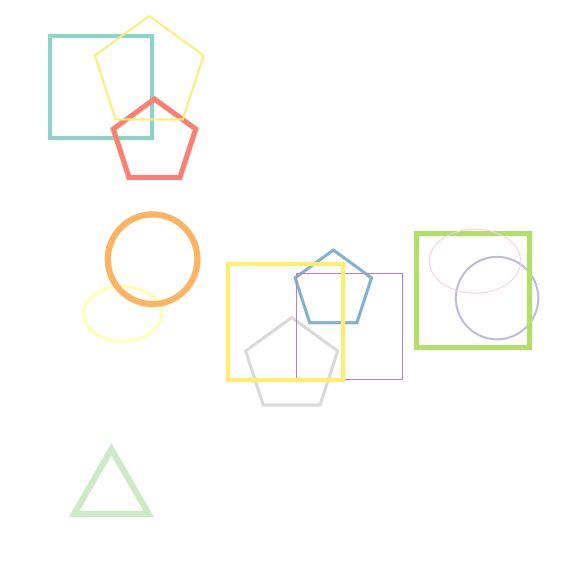[{"shape": "square", "thickness": 2, "radius": 0.44, "center": [0.174, 0.848]}, {"shape": "oval", "thickness": 1.5, "radius": 0.34, "center": [0.212, 0.456]}, {"shape": "circle", "thickness": 1, "radius": 0.36, "center": [0.861, 0.483]}, {"shape": "pentagon", "thickness": 2.5, "radius": 0.38, "center": [0.267, 0.753]}, {"shape": "pentagon", "thickness": 1.5, "radius": 0.35, "center": [0.577, 0.497]}, {"shape": "circle", "thickness": 3, "radius": 0.39, "center": [0.264, 0.55]}, {"shape": "square", "thickness": 2.5, "radius": 0.49, "center": [0.818, 0.497]}, {"shape": "oval", "thickness": 0.5, "radius": 0.4, "center": [0.823, 0.547]}, {"shape": "pentagon", "thickness": 1.5, "radius": 0.42, "center": [0.505, 0.366]}, {"shape": "square", "thickness": 0.5, "radius": 0.46, "center": [0.605, 0.435]}, {"shape": "triangle", "thickness": 3, "radius": 0.37, "center": [0.193, 0.146]}, {"shape": "square", "thickness": 2, "radius": 0.5, "center": [0.495, 0.441]}, {"shape": "pentagon", "thickness": 1, "radius": 0.5, "center": [0.258, 0.872]}]